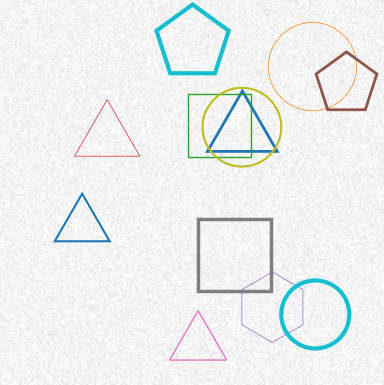[{"shape": "triangle", "thickness": 2, "radius": 0.52, "center": [0.629, 0.659]}, {"shape": "triangle", "thickness": 1.5, "radius": 0.41, "center": [0.213, 0.415]}, {"shape": "circle", "thickness": 0.5, "radius": 0.57, "center": [0.812, 0.827]}, {"shape": "square", "thickness": 1, "radius": 0.41, "center": [0.57, 0.674]}, {"shape": "triangle", "thickness": 0.5, "radius": 0.49, "center": [0.278, 0.643]}, {"shape": "hexagon", "thickness": 0.5, "radius": 0.46, "center": [0.707, 0.202]}, {"shape": "pentagon", "thickness": 2, "radius": 0.42, "center": [0.9, 0.782]}, {"shape": "triangle", "thickness": 1, "radius": 0.43, "center": [0.515, 0.108]}, {"shape": "square", "thickness": 2.5, "radius": 0.47, "center": [0.609, 0.338]}, {"shape": "circle", "thickness": 1.5, "radius": 0.51, "center": [0.628, 0.67]}, {"shape": "pentagon", "thickness": 3, "radius": 0.49, "center": [0.5, 0.89]}, {"shape": "circle", "thickness": 3, "radius": 0.44, "center": [0.819, 0.183]}]